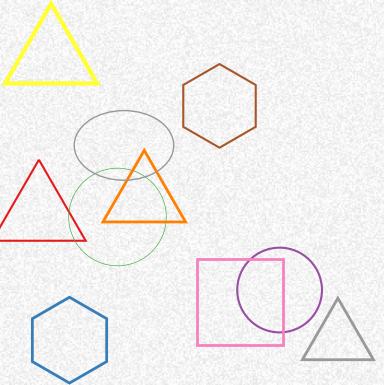[{"shape": "triangle", "thickness": 1.5, "radius": 0.7, "center": [0.101, 0.445]}, {"shape": "hexagon", "thickness": 2, "radius": 0.56, "center": [0.181, 0.117]}, {"shape": "circle", "thickness": 0.5, "radius": 0.63, "center": [0.305, 0.436]}, {"shape": "circle", "thickness": 1.5, "radius": 0.55, "center": [0.726, 0.247]}, {"shape": "triangle", "thickness": 2, "radius": 0.62, "center": [0.375, 0.485]}, {"shape": "triangle", "thickness": 3, "radius": 0.69, "center": [0.133, 0.852]}, {"shape": "hexagon", "thickness": 1.5, "radius": 0.54, "center": [0.57, 0.725]}, {"shape": "square", "thickness": 2, "radius": 0.56, "center": [0.624, 0.215]}, {"shape": "triangle", "thickness": 2, "radius": 0.53, "center": [0.878, 0.119]}, {"shape": "oval", "thickness": 1, "radius": 0.65, "center": [0.322, 0.622]}]